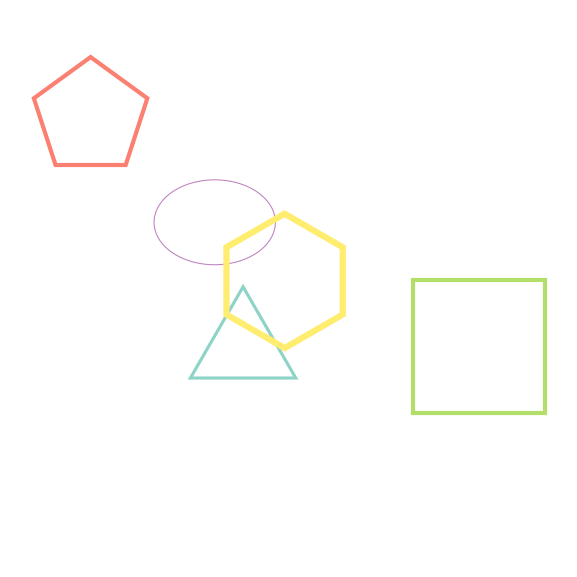[{"shape": "triangle", "thickness": 1.5, "radius": 0.53, "center": [0.421, 0.397]}, {"shape": "pentagon", "thickness": 2, "radius": 0.52, "center": [0.157, 0.797]}, {"shape": "square", "thickness": 2, "radius": 0.57, "center": [0.83, 0.399]}, {"shape": "oval", "thickness": 0.5, "radius": 0.53, "center": [0.372, 0.614]}, {"shape": "hexagon", "thickness": 3, "radius": 0.58, "center": [0.493, 0.513]}]